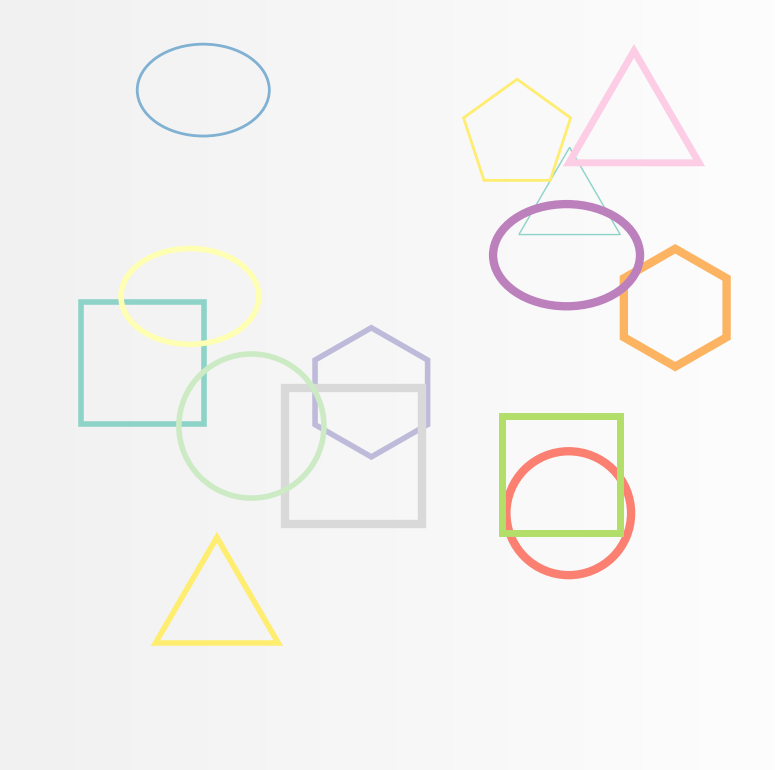[{"shape": "triangle", "thickness": 0.5, "radius": 0.38, "center": [0.735, 0.733]}, {"shape": "square", "thickness": 2, "radius": 0.4, "center": [0.184, 0.528]}, {"shape": "oval", "thickness": 2, "radius": 0.44, "center": [0.245, 0.615]}, {"shape": "hexagon", "thickness": 2, "radius": 0.42, "center": [0.479, 0.49]}, {"shape": "circle", "thickness": 3, "radius": 0.4, "center": [0.734, 0.334]}, {"shape": "oval", "thickness": 1, "radius": 0.43, "center": [0.262, 0.883]}, {"shape": "hexagon", "thickness": 3, "radius": 0.38, "center": [0.871, 0.6]}, {"shape": "square", "thickness": 2.5, "radius": 0.38, "center": [0.724, 0.384]}, {"shape": "triangle", "thickness": 2.5, "radius": 0.48, "center": [0.818, 0.837]}, {"shape": "square", "thickness": 3, "radius": 0.44, "center": [0.457, 0.408]}, {"shape": "oval", "thickness": 3, "radius": 0.47, "center": [0.731, 0.669]}, {"shape": "circle", "thickness": 2, "radius": 0.47, "center": [0.324, 0.447]}, {"shape": "triangle", "thickness": 2, "radius": 0.46, "center": [0.28, 0.211]}, {"shape": "pentagon", "thickness": 1, "radius": 0.36, "center": [0.667, 0.825]}]